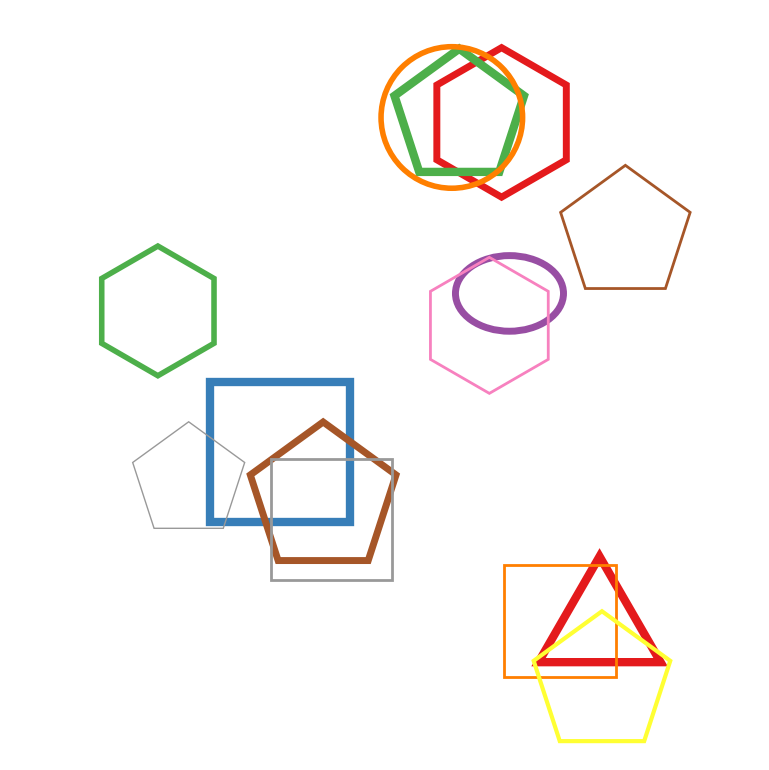[{"shape": "hexagon", "thickness": 2.5, "radius": 0.49, "center": [0.651, 0.841]}, {"shape": "triangle", "thickness": 3, "radius": 0.46, "center": [0.779, 0.186]}, {"shape": "square", "thickness": 3, "radius": 0.45, "center": [0.364, 0.413]}, {"shape": "hexagon", "thickness": 2, "radius": 0.42, "center": [0.205, 0.596]}, {"shape": "pentagon", "thickness": 3, "radius": 0.44, "center": [0.596, 0.848]}, {"shape": "oval", "thickness": 2.5, "radius": 0.35, "center": [0.662, 0.619]}, {"shape": "circle", "thickness": 2, "radius": 0.46, "center": [0.587, 0.847]}, {"shape": "square", "thickness": 1, "radius": 0.36, "center": [0.727, 0.194]}, {"shape": "pentagon", "thickness": 1.5, "radius": 0.47, "center": [0.782, 0.113]}, {"shape": "pentagon", "thickness": 1, "radius": 0.44, "center": [0.812, 0.697]}, {"shape": "pentagon", "thickness": 2.5, "radius": 0.5, "center": [0.42, 0.352]}, {"shape": "hexagon", "thickness": 1, "radius": 0.44, "center": [0.636, 0.577]}, {"shape": "pentagon", "thickness": 0.5, "radius": 0.38, "center": [0.245, 0.376]}, {"shape": "square", "thickness": 1, "radius": 0.39, "center": [0.43, 0.325]}]